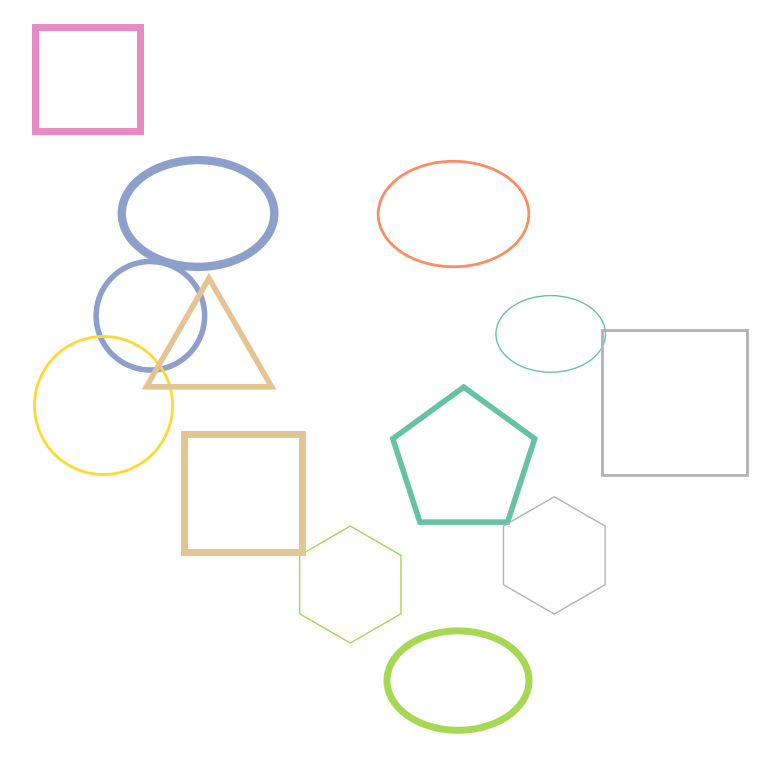[{"shape": "oval", "thickness": 0.5, "radius": 0.36, "center": [0.715, 0.566]}, {"shape": "pentagon", "thickness": 2, "radius": 0.48, "center": [0.602, 0.4]}, {"shape": "oval", "thickness": 1, "radius": 0.49, "center": [0.589, 0.722]}, {"shape": "circle", "thickness": 2, "radius": 0.35, "center": [0.195, 0.59]}, {"shape": "oval", "thickness": 3, "radius": 0.5, "center": [0.257, 0.723]}, {"shape": "square", "thickness": 2.5, "radius": 0.34, "center": [0.114, 0.897]}, {"shape": "oval", "thickness": 2.5, "radius": 0.46, "center": [0.595, 0.116]}, {"shape": "hexagon", "thickness": 0.5, "radius": 0.38, "center": [0.455, 0.241]}, {"shape": "circle", "thickness": 1, "radius": 0.45, "center": [0.134, 0.473]}, {"shape": "square", "thickness": 2.5, "radius": 0.38, "center": [0.316, 0.36]}, {"shape": "triangle", "thickness": 2, "radius": 0.47, "center": [0.271, 0.545]}, {"shape": "hexagon", "thickness": 0.5, "radius": 0.38, "center": [0.72, 0.279]}, {"shape": "square", "thickness": 1, "radius": 0.47, "center": [0.876, 0.478]}]